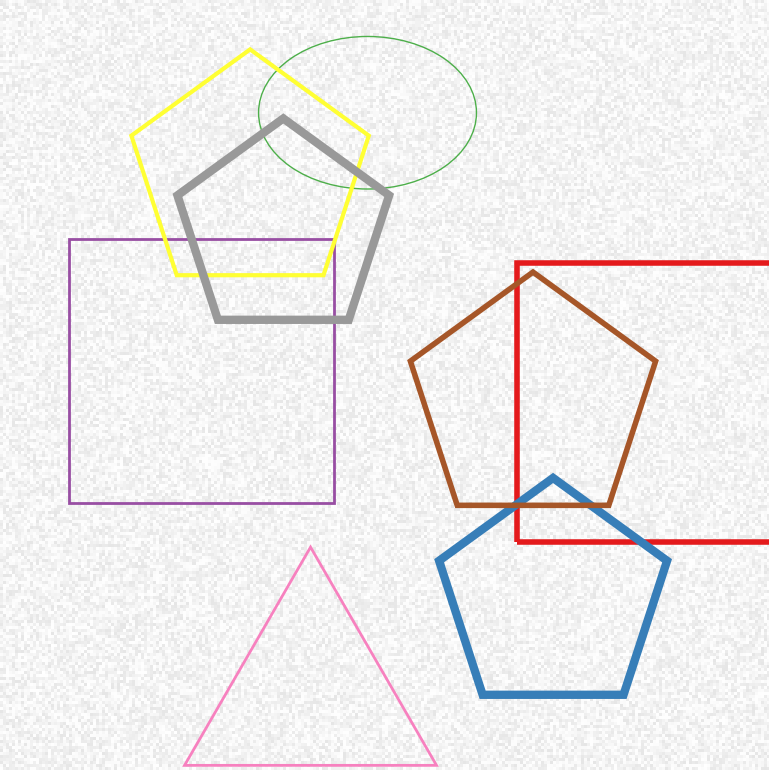[{"shape": "square", "thickness": 2, "radius": 0.91, "center": [0.853, 0.477]}, {"shape": "pentagon", "thickness": 3, "radius": 0.78, "center": [0.718, 0.224]}, {"shape": "oval", "thickness": 0.5, "radius": 0.71, "center": [0.477, 0.854]}, {"shape": "square", "thickness": 1, "radius": 0.86, "center": [0.261, 0.518]}, {"shape": "pentagon", "thickness": 1.5, "radius": 0.81, "center": [0.325, 0.774]}, {"shape": "pentagon", "thickness": 2, "radius": 0.84, "center": [0.692, 0.479]}, {"shape": "triangle", "thickness": 1, "radius": 0.94, "center": [0.403, 0.1]}, {"shape": "pentagon", "thickness": 3, "radius": 0.72, "center": [0.368, 0.702]}]